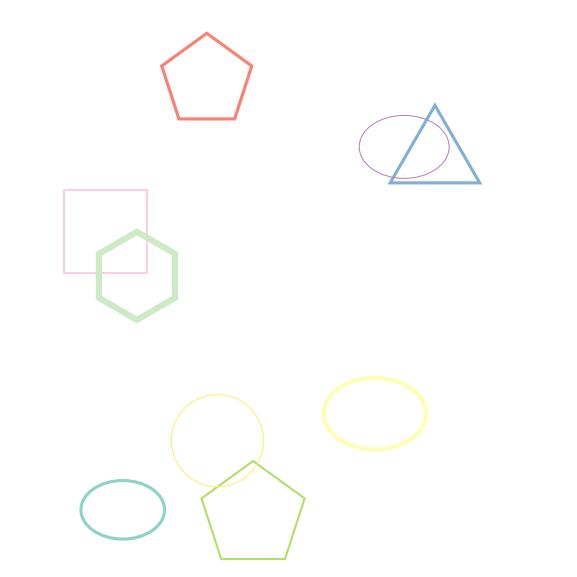[{"shape": "oval", "thickness": 1.5, "radius": 0.36, "center": [0.213, 0.116]}, {"shape": "oval", "thickness": 2, "radius": 0.44, "center": [0.649, 0.283]}, {"shape": "pentagon", "thickness": 1.5, "radius": 0.41, "center": [0.358, 0.86]}, {"shape": "triangle", "thickness": 1.5, "radius": 0.45, "center": [0.753, 0.727]}, {"shape": "pentagon", "thickness": 1, "radius": 0.47, "center": [0.438, 0.107]}, {"shape": "square", "thickness": 1, "radius": 0.36, "center": [0.183, 0.599]}, {"shape": "oval", "thickness": 0.5, "radius": 0.39, "center": [0.7, 0.745]}, {"shape": "hexagon", "thickness": 3, "radius": 0.38, "center": [0.237, 0.521]}, {"shape": "circle", "thickness": 0.5, "radius": 0.4, "center": [0.377, 0.236]}]